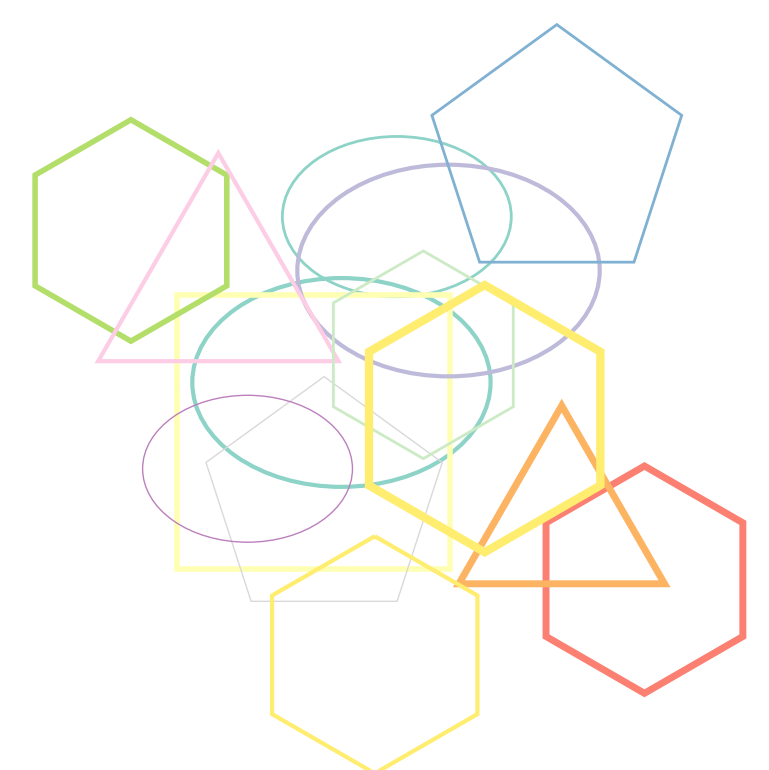[{"shape": "oval", "thickness": 1, "radius": 0.74, "center": [0.515, 0.719]}, {"shape": "oval", "thickness": 1.5, "radius": 0.97, "center": [0.443, 0.503]}, {"shape": "square", "thickness": 2, "radius": 0.89, "center": [0.407, 0.439]}, {"shape": "oval", "thickness": 1.5, "radius": 0.98, "center": [0.582, 0.649]}, {"shape": "hexagon", "thickness": 2.5, "radius": 0.74, "center": [0.837, 0.247]}, {"shape": "pentagon", "thickness": 1, "radius": 0.85, "center": [0.723, 0.798]}, {"shape": "triangle", "thickness": 2.5, "radius": 0.77, "center": [0.729, 0.319]}, {"shape": "hexagon", "thickness": 2, "radius": 0.72, "center": [0.17, 0.701]}, {"shape": "triangle", "thickness": 1.5, "radius": 0.9, "center": [0.284, 0.621]}, {"shape": "pentagon", "thickness": 0.5, "radius": 0.81, "center": [0.421, 0.35]}, {"shape": "oval", "thickness": 0.5, "radius": 0.68, "center": [0.321, 0.391]}, {"shape": "hexagon", "thickness": 1, "radius": 0.67, "center": [0.55, 0.539]}, {"shape": "hexagon", "thickness": 1.5, "radius": 0.77, "center": [0.487, 0.15]}, {"shape": "hexagon", "thickness": 3, "radius": 0.87, "center": [0.629, 0.456]}]